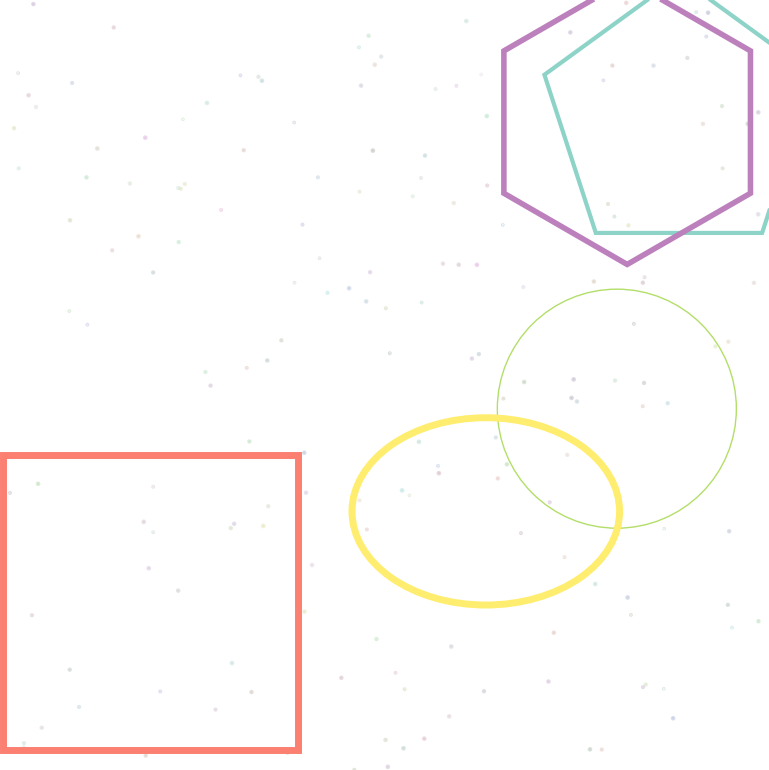[{"shape": "pentagon", "thickness": 1.5, "radius": 0.92, "center": [0.882, 0.846]}, {"shape": "square", "thickness": 2.5, "radius": 0.96, "center": [0.195, 0.218]}, {"shape": "circle", "thickness": 0.5, "radius": 0.78, "center": [0.801, 0.469]}, {"shape": "hexagon", "thickness": 2, "radius": 0.92, "center": [0.815, 0.841]}, {"shape": "oval", "thickness": 2.5, "radius": 0.87, "center": [0.631, 0.336]}]